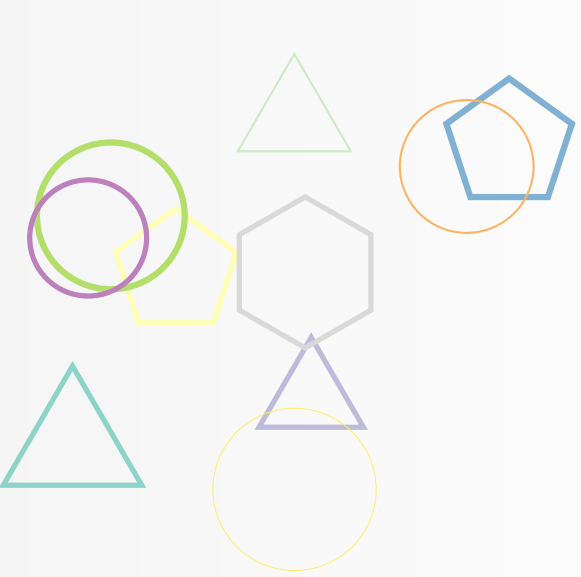[{"shape": "triangle", "thickness": 2.5, "radius": 0.69, "center": [0.125, 0.228]}, {"shape": "pentagon", "thickness": 2.5, "radius": 0.55, "center": [0.303, 0.529]}, {"shape": "triangle", "thickness": 2.5, "radius": 0.52, "center": [0.535, 0.311]}, {"shape": "pentagon", "thickness": 3, "radius": 0.57, "center": [0.876, 0.75]}, {"shape": "circle", "thickness": 1, "radius": 0.58, "center": [0.803, 0.711]}, {"shape": "circle", "thickness": 3, "radius": 0.64, "center": [0.191, 0.625]}, {"shape": "hexagon", "thickness": 2.5, "radius": 0.65, "center": [0.525, 0.527]}, {"shape": "circle", "thickness": 2.5, "radius": 0.5, "center": [0.152, 0.587]}, {"shape": "triangle", "thickness": 1, "radius": 0.56, "center": [0.506, 0.793]}, {"shape": "circle", "thickness": 0.5, "radius": 0.7, "center": [0.507, 0.152]}]